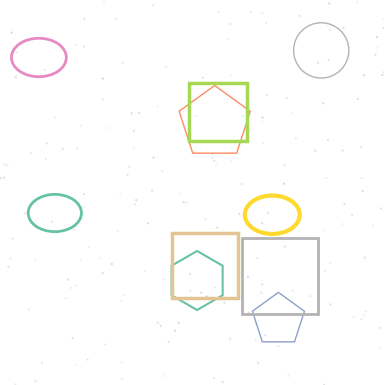[{"shape": "hexagon", "thickness": 1.5, "radius": 0.38, "center": [0.512, 0.271]}, {"shape": "oval", "thickness": 2, "radius": 0.35, "center": [0.142, 0.447]}, {"shape": "pentagon", "thickness": 1, "radius": 0.49, "center": [0.558, 0.681]}, {"shape": "pentagon", "thickness": 1, "radius": 0.36, "center": [0.723, 0.17]}, {"shape": "oval", "thickness": 2, "radius": 0.36, "center": [0.101, 0.851]}, {"shape": "square", "thickness": 2.5, "radius": 0.38, "center": [0.567, 0.71]}, {"shape": "oval", "thickness": 3, "radius": 0.36, "center": [0.707, 0.442]}, {"shape": "square", "thickness": 2.5, "radius": 0.42, "center": [0.533, 0.311]}, {"shape": "square", "thickness": 2, "radius": 0.49, "center": [0.727, 0.283]}, {"shape": "circle", "thickness": 1, "radius": 0.36, "center": [0.834, 0.869]}]